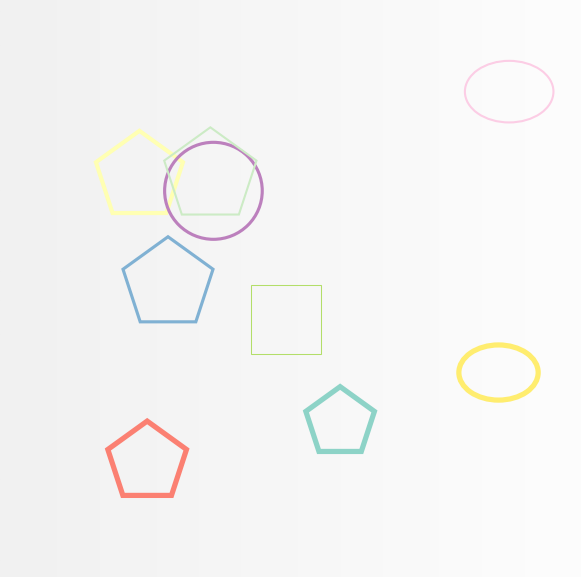[{"shape": "pentagon", "thickness": 2.5, "radius": 0.31, "center": [0.585, 0.268]}, {"shape": "pentagon", "thickness": 2, "radius": 0.39, "center": [0.24, 0.694]}, {"shape": "pentagon", "thickness": 2.5, "radius": 0.36, "center": [0.253, 0.199]}, {"shape": "pentagon", "thickness": 1.5, "radius": 0.41, "center": [0.289, 0.508]}, {"shape": "square", "thickness": 0.5, "radius": 0.3, "center": [0.492, 0.446]}, {"shape": "oval", "thickness": 1, "radius": 0.38, "center": [0.876, 0.84]}, {"shape": "circle", "thickness": 1.5, "radius": 0.42, "center": [0.367, 0.669]}, {"shape": "pentagon", "thickness": 1, "radius": 0.42, "center": [0.362, 0.695]}, {"shape": "oval", "thickness": 2.5, "radius": 0.34, "center": [0.858, 0.354]}]